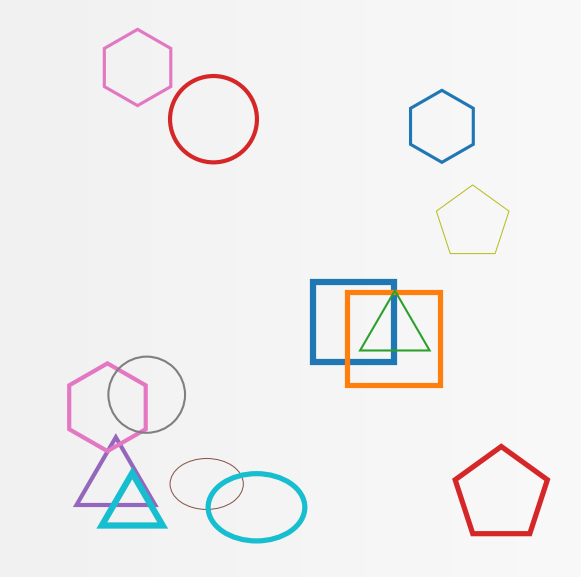[{"shape": "square", "thickness": 3, "radius": 0.35, "center": [0.608, 0.441]}, {"shape": "hexagon", "thickness": 1.5, "radius": 0.31, "center": [0.76, 0.78]}, {"shape": "square", "thickness": 2.5, "radius": 0.4, "center": [0.676, 0.413]}, {"shape": "triangle", "thickness": 1, "radius": 0.35, "center": [0.679, 0.427]}, {"shape": "circle", "thickness": 2, "radius": 0.37, "center": [0.367, 0.793]}, {"shape": "pentagon", "thickness": 2.5, "radius": 0.42, "center": [0.862, 0.143]}, {"shape": "triangle", "thickness": 2, "radius": 0.39, "center": [0.199, 0.164]}, {"shape": "oval", "thickness": 0.5, "radius": 0.32, "center": [0.356, 0.161]}, {"shape": "hexagon", "thickness": 1.5, "radius": 0.33, "center": [0.237, 0.882]}, {"shape": "hexagon", "thickness": 2, "radius": 0.38, "center": [0.185, 0.294]}, {"shape": "circle", "thickness": 1, "radius": 0.33, "center": [0.252, 0.316]}, {"shape": "pentagon", "thickness": 0.5, "radius": 0.33, "center": [0.813, 0.613]}, {"shape": "triangle", "thickness": 3, "radius": 0.3, "center": [0.228, 0.119]}, {"shape": "oval", "thickness": 2.5, "radius": 0.42, "center": [0.441, 0.121]}]